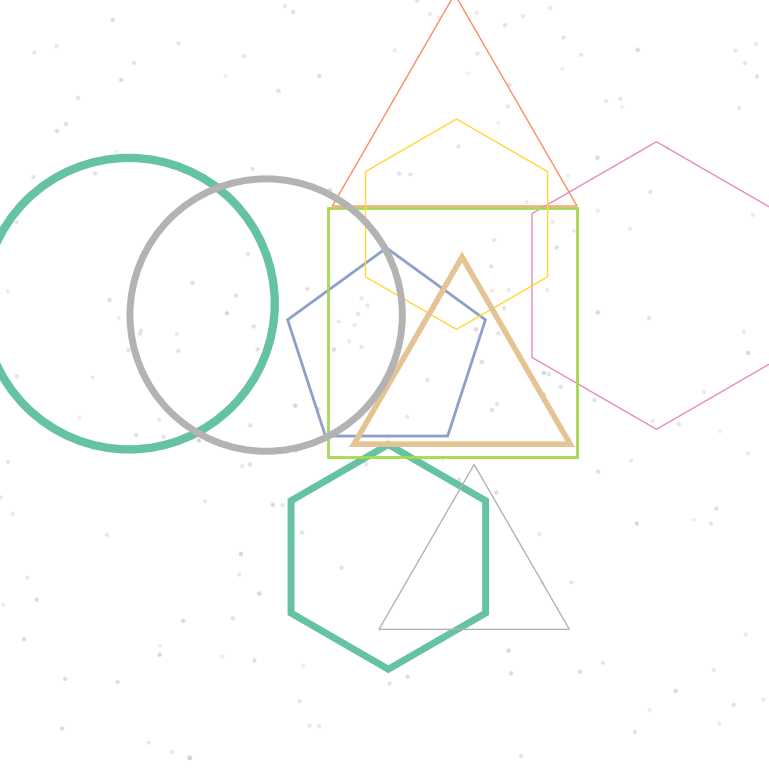[{"shape": "circle", "thickness": 3, "radius": 0.95, "center": [0.168, 0.606]}, {"shape": "hexagon", "thickness": 2.5, "radius": 0.73, "center": [0.504, 0.277]}, {"shape": "triangle", "thickness": 0.5, "radius": 0.92, "center": [0.59, 0.824]}, {"shape": "pentagon", "thickness": 1, "radius": 0.68, "center": [0.502, 0.543]}, {"shape": "hexagon", "thickness": 0.5, "radius": 0.93, "center": [0.853, 0.629]}, {"shape": "square", "thickness": 1, "radius": 0.81, "center": [0.588, 0.569]}, {"shape": "hexagon", "thickness": 0.5, "radius": 0.68, "center": [0.593, 0.709]}, {"shape": "triangle", "thickness": 2, "radius": 0.81, "center": [0.6, 0.504]}, {"shape": "circle", "thickness": 2.5, "radius": 0.88, "center": [0.346, 0.591]}, {"shape": "triangle", "thickness": 0.5, "radius": 0.71, "center": [0.616, 0.254]}]